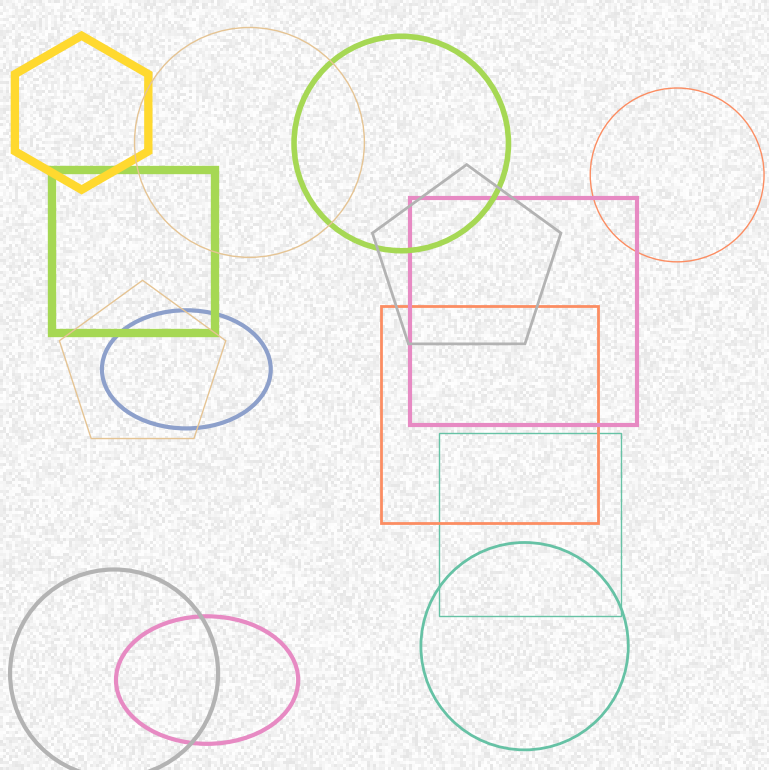[{"shape": "square", "thickness": 0.5, "radius": 0.59, "center": [0.688, 0.319]}, {"shape": "circle", "thickness": 1, "radius": 0.67, "center": [0.681, 0.161]}, {"shape": "circle", "thickness": 0.5, "radius": 0.56, "center": [0.879, 0.773]}, {"shape": "square", "thickness": 1, "radius": 0.71, "center": [0.636, 0.462]}, {"shape": "oval", "thickness": 1.5, "radius": 0.55, "center": [0.242, 0.52]}, {"shape": "square", "thickness": 1.5, "radius": 0.74, "center": [0.68, 0.595]}, {"shape": "oval", "thickness": 1.5, "radius": 0.59, "center": [0.269, 0.117]}, {"shape": "square", "thickness": 3, "radius": 0.53, "center": [0.173, 0.673]}, {"shape": "circle", "thickness": 2, "radius": 0.7, "center": [0.521, 0.814]}, {"shape": "hexagon", "thickness": 3, "radius": 0.5, "center": [0.106, 0.854]}, {"shape": "pentagon", "thickness": 0.5, "radius": 0.57, "center": [0.185, 0.522]}, {"shape": "circle", "thickness": 0.5, "radius": 0.75, "center": [0.324, 0.815]}, {"shape": "circle", "thickness": 1.5, "radius": 0.68, "center": [0.148, 0.125]}, {"shape": "pentagon", "thickness": 1, "radius": 0.64, "center": [0.606, 0.658]}]